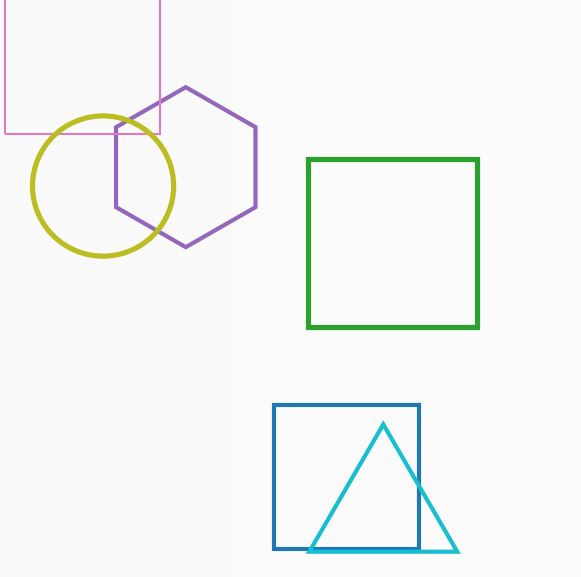[{"shape": "square", "thickness": 2, "radius": 0.62, "center": [0.596, 0.173]}, {"shape": "square", "thickness": 2.5, "radius": 0.73, "center": [0.676, 0.579]}, {"shape": "hexagon", "thickness": 2, "radius": 0.69, "center": [0.32, 0.71]}, {"shape": "square", "thickness": 1, "radius": 0.66, "center": [0.142, 0.899]}, {"shape": "circle", "thickness": 2.5, "radius": 0.61, "center": [0.177, 0.677]}, {"shape": "triangle", "thickness": 2, "radius": 0.73, "center": [0.659, 0.117]}]